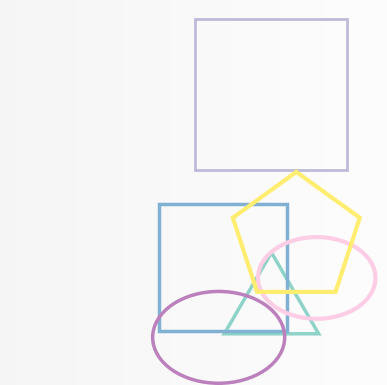[{"shape": "triangle", "thickness": 2.5, "radius": 0.7, "center": [0.701, 0.203]}, {"shape": "square", "thickness": 2, "radius": 0.98, "center": [0.7, 0.754]}, {"shape": "square", "thickness": 2.5, "radius": 0.83, "center": [0.575, 0.305]}, {"shape": "oval", "thickness": 3, "radius": 0.76, "center": [0.817, 0.278]}, {"shape": "oval", "thickness": 2.5, "radius": 0.85, "center": [0.564, 0.124]}, {"shape": "pentagon", "thickness": 3, "radius": 0.86, "center": [0.765, 0.381]}]